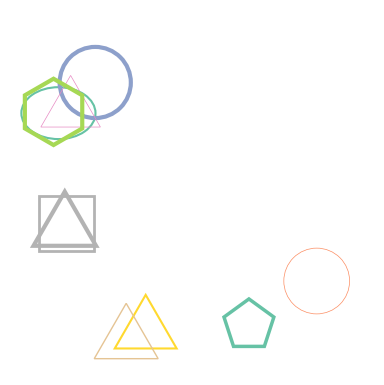[{"shape": "pentagon", "thickness": 2.5, "radius": 0.34, "center": [0.647, 0.155]}, {"shape": "oval", "thickness": 1.5, "radius": 0.48, "center": [0.152, 0.706]}, {"shape": "circle", "thickness": 0.5, "radius": 0.43, "center": [0.823, 0.27]}, {"shape": "circle", "thickness": 3, "radius": 0.46, "center": [0.247, 0.786]}, {"shape": "triangle", "thickness": 0.5, "radius": 0.45, "center": [0.183, 0.715]}, {"shape": "hexagon", "thickness": 3, "radius": 0.43, "center": [0.139, 0.709]}, {"shape": "triangle", "thickness": 1.5, "radius": 0.46, "center": [0.378, 0.141]}, {"shape": "triangle", "thickness": 1, "radius": 0.48, "center": [0.328, 0.116]}, {"shape": "triangle", "thickness": 3, "radius": 0.47, "center": [0.168, 0.408]}, {"shape": "square", "thickness": 2, "radius": 0.36, "center": [0.174, 0.42]}]